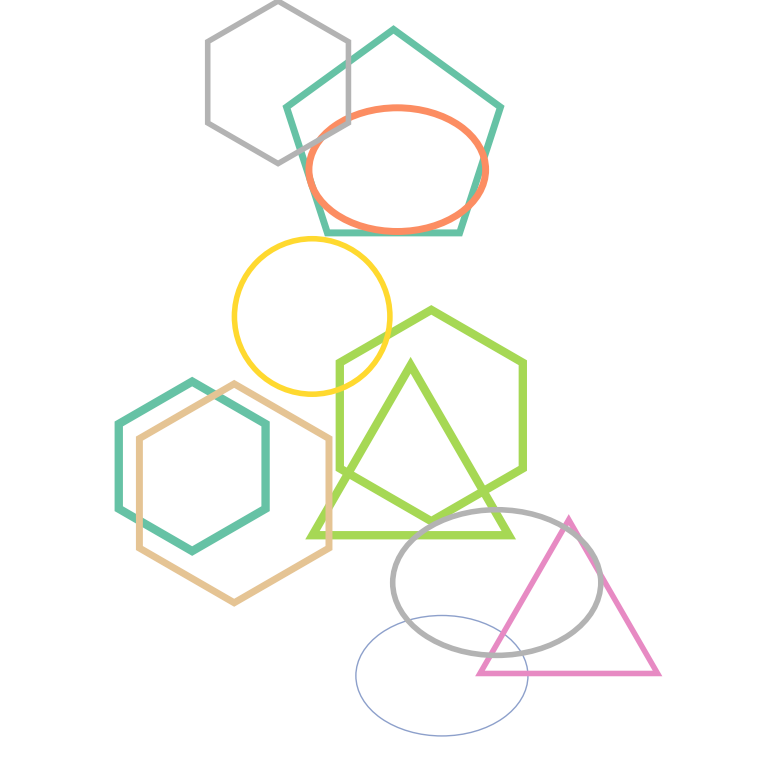[{"shape": "pentagon", "thickness": 2.5, "radius": 0.73, "center": [0.511, 0.816]}, {"shape": "hexagon", "thickness": 3, "radius": 0.55, "center": [0.25, 0.394]}, {"shape": "oval", "thickness": 2.5, "radius": 0.57, "center": [0.516, 0.78]}, {"shape": "oval", "thickness": 0.5, "radius": 0.56, "center": [0.574, 0.122]}, {"shape": "triangle", "thickness": 2, "radius": 0.67, "center": [0.739, 0.192]}, {"shape": "hexagon", "thickness": 3, "radius": 0.69, "center": [0.56, 0.46]}, {"shape": "triangle", "thickness": 3, "radius": 0.74, "center": [0.533, 0.379]}, {"shape": "circle", "thickness": 2, "radius": 0.5, "center": [0.405, 0.589]}, {"shape": "hexagon", "thickness": 2.5, "radius": 0.71, "center": [0.304, 0.359]}, {"shape": "oval", "thickness": 2, "radius": 0.68, "center": [0.645, 0.243]}, {"shape": "hexagon", "thickness": 2, "radius": 0.53, "center": [0.361, 0.893]}]